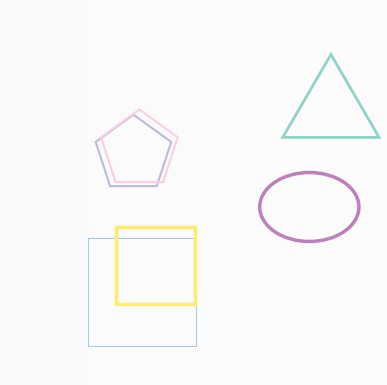[{"shape": "triangle", "thickness": 2, "radius": 0.72, "center": [0.854, 0.715]}, {"shape": "pentagon", "thickness": 1.5, "radius": 0.51, "center": [0.344, 0.6]}, {"shape": "square", "thickness": 0.5, "radius": 0.7, "center": [0.367, 0.241]}, {"shape": "pentagon", "thickness": 1.5, "radius": 0.52, "center": [0.36, 0.611]}, {"shape": "oval", "thickness": 2.5, "radius": 0.64, "center": [0.798, 0.462]}, {"shape": "square", "thickness": 2.5, "radius": 0.5, "center": [0.401, 0.311]}]